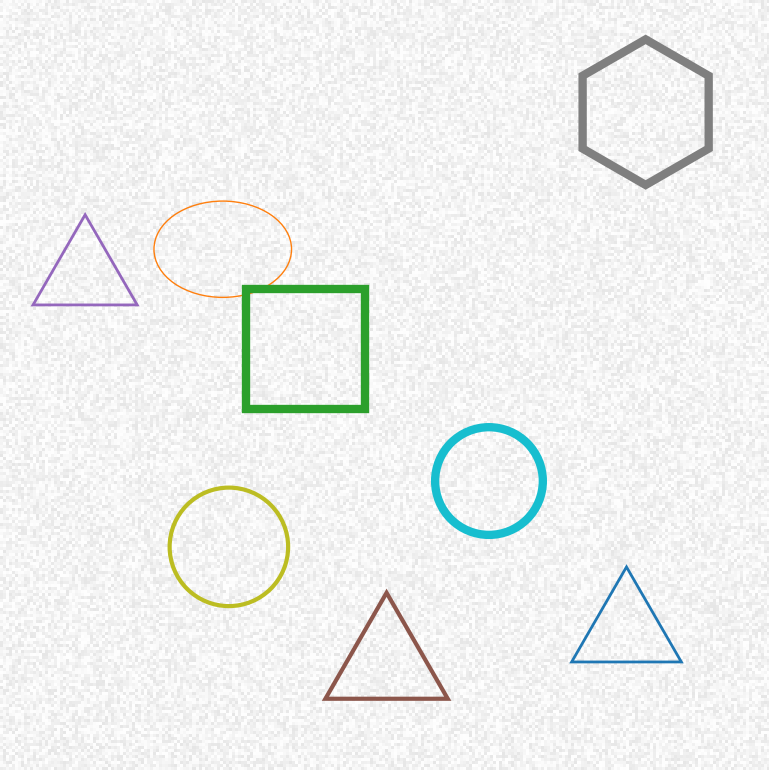[{"shape": "triangle", "thickness": 1, "radius": 0.41, "center": [0.814, 0.181]}, {"shape": "oval", "thickness": 0.5, "radius": 0.45, "center": [0.289, 0.676]}, {"shape": "square", "thickness": 3, "radius": 0.39, "center": [0.397, 0.547]}, {"shape": "triangle", "thickness": 1, "radius": 0.39, "center": [0.111, 0.643]}, {"shape": "triangle", "thickness": 1.5, "radius": 0.46, "center": [0.502, 0.138]}, {"shape": "hexagon", "thickness": 3, "radius": 0.47, "center": [0.838, 0.854]}, {"shape": "circle", "thickness": 1.5, "radius": 0.38, "center": [0.297, 0.29]}, {"shape": "circle", "thickness": 3, "radius": 0.35, "center": [0.635, 0.375]}]